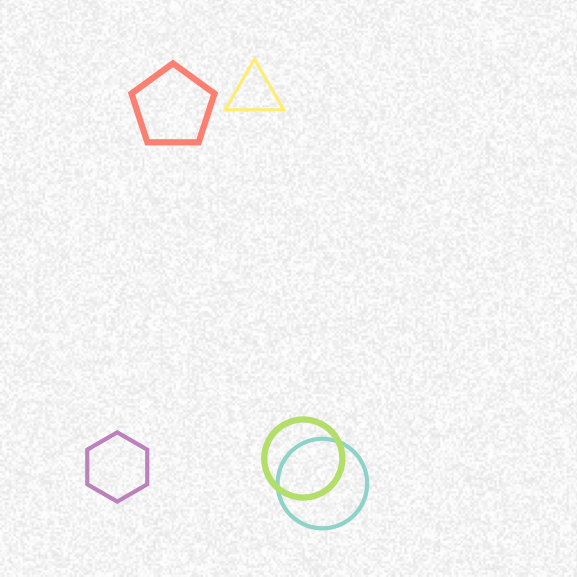[{"shape": "circle", "thickness": 2, "radius": 0.39, "center": [0.558, 0.162]}, {"shape": "pentagon", "thickness": 3, "radius": 0.38, "center": [0.3, 0.814]}, {"shape": "circle", "thickness": 3, "radius": 0.34, "center": [0.525, 0.205]}, {"shape": "hexagon", "thickness": 2, "radius": 0.3, "center": [0.203, 0.19]}, {"shape": "triangle", "thickness": 1.5, "radius": 0.29, "center": [0.441, 0.838]}]